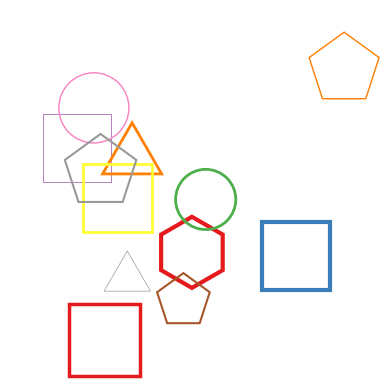[{"shape": "square", "thickness": 2.5, "radius": 0.47, "center": [0.271, 0.117]}, {"shape": "hexagon", "thickness": 3, "radius": 0.46, "center": [0.498, 0.345]}, {"shape": "square", "thickness": 3, "radius": 0.44, "center": [0.769, 0.335]}, {"shape": "circle", "thickness": 2, "radius": 0.39, "center": [0.534, 0.482]}, {"shape": "square", "thickness": 0.5, "radius": 0.44, "center": [0.201, 0.615]}, {"shape": "pentagon", "thickness": 1, "radius": 0.48, "center": [0.894, 0.821]}, {"shape": "triangle", "thickness": 2, "radius": 0.44, "center": [0.343, 0.593]}, {"shape": "square", "thickness": 2, "radius": 0.45, "center": [0.306, 0.486]}, {"shape": "pentagon", "thickness": 1.5, "radius": 0.36, "center": [0.476, 0.219]}, {"shape": "circle", "thickness": 1, "radius": 0.46, "center": [0.244, 0.72]}, {"shape": "pentagon", "thickness": 1.5, "radius": 0.49, "center": [0.261, 0.554]}, {"shape": "triangle", "thickness": 0.5, "radius": 0.35, "center": [0.331, 0.279]}]